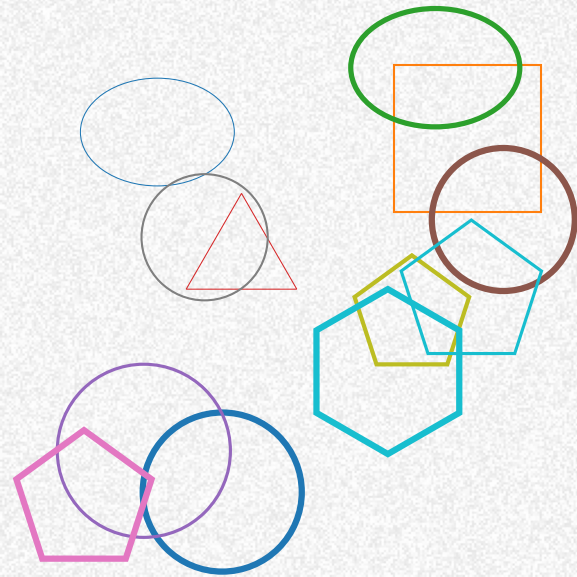[{"shape": "oval", "thickness": 0.5, "radius": 0.67, "center": [0.272, 0.77]}, {"shape": "circle", "thickness": 3, "radius": 0.69, "center": [0.385, 0.147]}, {"shape": "square", "thickness": 1, "radius": 0.64, "center": [0.809, 0.759]}, {"shape": "oval", "thickness": 2.5, "radius": 0.73, "center": [0.754, 0.882]}, {"shape": "triangle", "thickness": 0.5, "radius": 0.55, "center": [0.418, 0.554]}, {"shape": "circle", "thickness": 1.5, "radius": 0.75, "center": [0.249, 0.219]}, {"shape": "circle", "thickness": 3, "radius": 0.62, "center": [0.872, 0.619]}, {"shape": "pentagon", "thickness": 3, "radius": 0.61, "center": [0.145, 0.131]}, {"shape": "circle", "thickness": 1, "radius": 0.55, "center": [0.354, 0.588]}, {"shape": "pentagon", "thickness": 2, "radius": 0.52, "center": [0.713, 0.453]}, {"shape": "pentagon", "thickness": 1.5, "radius": 0.64, "center": [0.816, 0.49]}, {"shape": "hexagon", "thickness": 3, "radius": 0.71, "center": [0.672, 0.356]}]